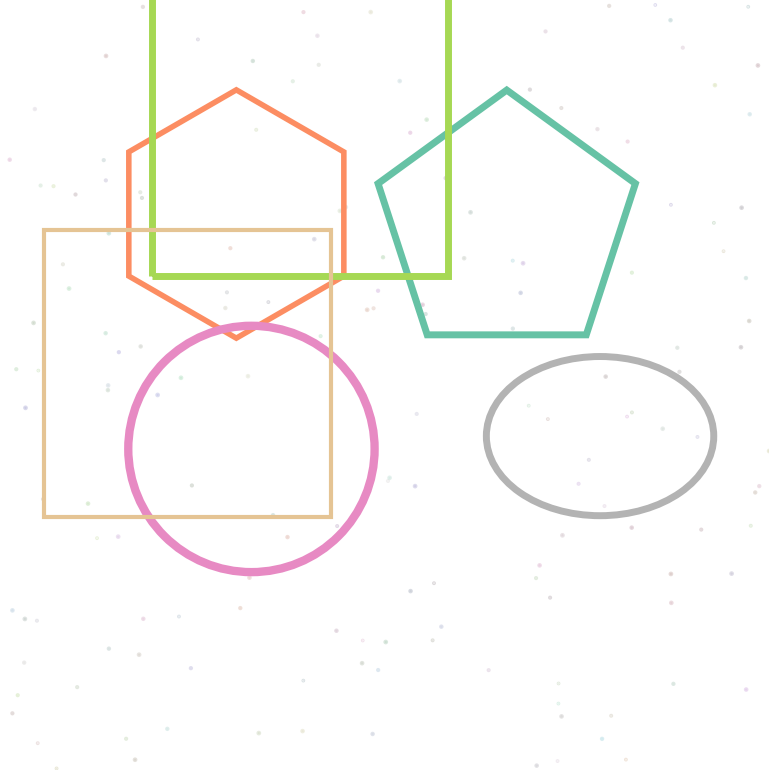[{"shape": "pentagon", "thickness": 2.5, "radius": 0.88, "center": [0.658, 0.707]}, {"shape": "hexagon", "thickness": 2, "radius": 0.81, "center": [0.307, 0.722]}, {"shape": "circle", "thickness": 3, "radius": 0.8, "center": [0.327, 0.417]}, {"shape": "square", "thickness": 2.5, "radius": 0.96, "center": [0.389, 0.835]}, {"shape": "square", "thickness": 1.5, "radius": 0.93, "center": [0.243, 0.515]}, {"shape": "oval", "thickness": 2.5, "radius": 0.74, "center": [0.779, 0.434]}]